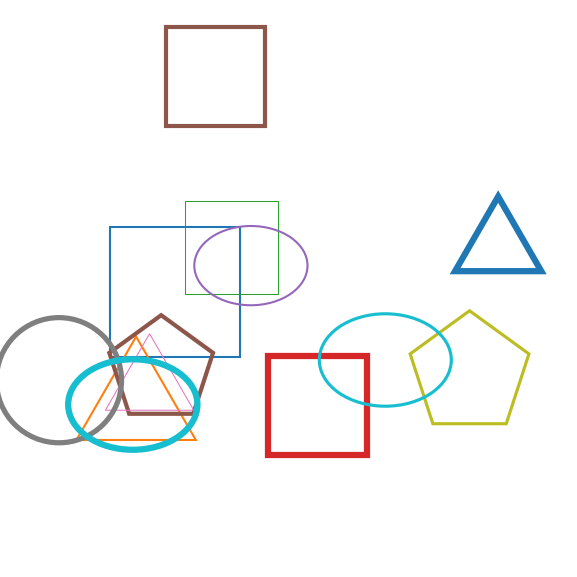[{"shape": "triangle", "thickness": 3, "radius": 0.43, "center": [0.863, 0.573]}, {"shape": "square", "thickness": 1, "radius": 0.56, "center": [0.303, 0.493]}, {"shape": "triangle", "thickness": 1, "radius": 0.6, "center": [0.236, 0.297]}, {"shape": "square", "thickness": 0.5, "radius": 0.4, "center": [0.401, 0.57]}, {"shape": "square", "thickness": 3, "radius": 0.43, "center": [0.55, 0.298]}, {"shape": "oval", "thickness": 1, "radius": 0.49, "center": [0.434, 0.539]}, {"shape": "pentagon", "thickness": 2, "radius": 0.47, "center": [0.279, 0.359]}, {"shape": "square", "thickness": 2, "radius": 0.43, "center": [0.372, 0.866]}, {"shape": "triangle", "thickness": 0.5, "radius": 0.44, "center": [0.259, 0.333]}, {"shape": "circle", "thickness": 2.5, "radius": 0.54, "center": [0.102, 0.341]}, {"shape": "pentagon", "thickness": 1.5, "radius": 0.54, "center": [0.813, 0.353]}, {"shape": "oval", "thickness": 1.5, "radius": 0.57, "center": [0.667, 0.376]}, {"shape": "oval", "thickness": 3, "radius": 0.56, "center": [0.23, 0.299]}]